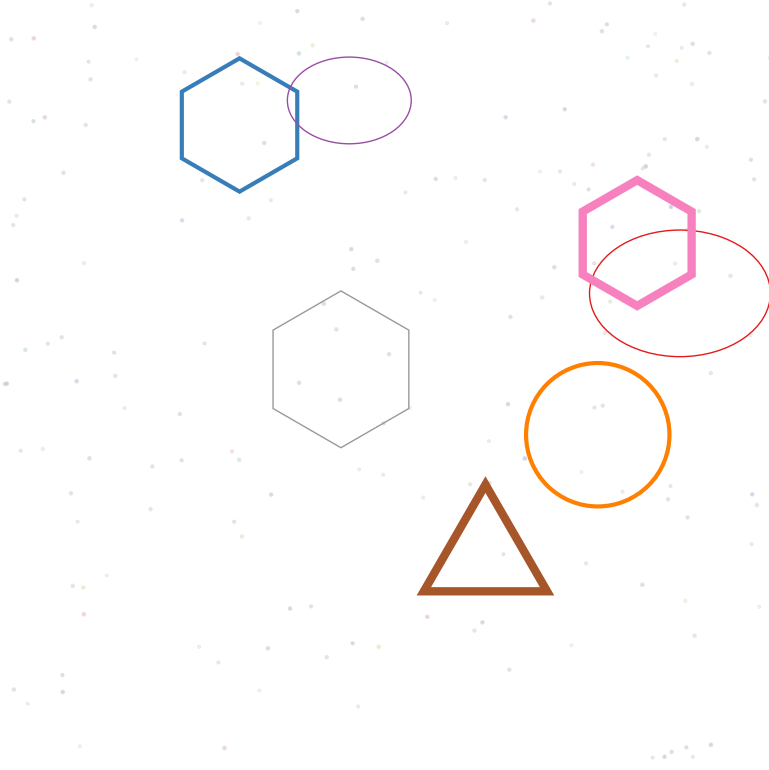[{"shape": "oval", "thickness": 0.5, "radius": 0.59, "center": [0.883, 0.619]}, {"shape": "hexagon", "thickness": 1.5, "radius": 0.43, "center": [0.311, 0.838]}, {"shape": "oval", "thickness": 0.5, "radius": 0.4, "center": [0.454, 0.87]}, {"shape": "circle", "thickness": 1.5, "radius": 0.47, "center": [0.776, 0.435]}, {"shape": "triangle", "thickness": 3, "radius": 0.46, "center": [0.63, 0.278]}, {"shape": "hexagon", "thickness": 3, "radius": 0.41, "center": [0.828, 0.684]}, {"shape": "hexagon", "thickness": 0.5, "radius": 0.51, "center": [0.443, 0.52]}]